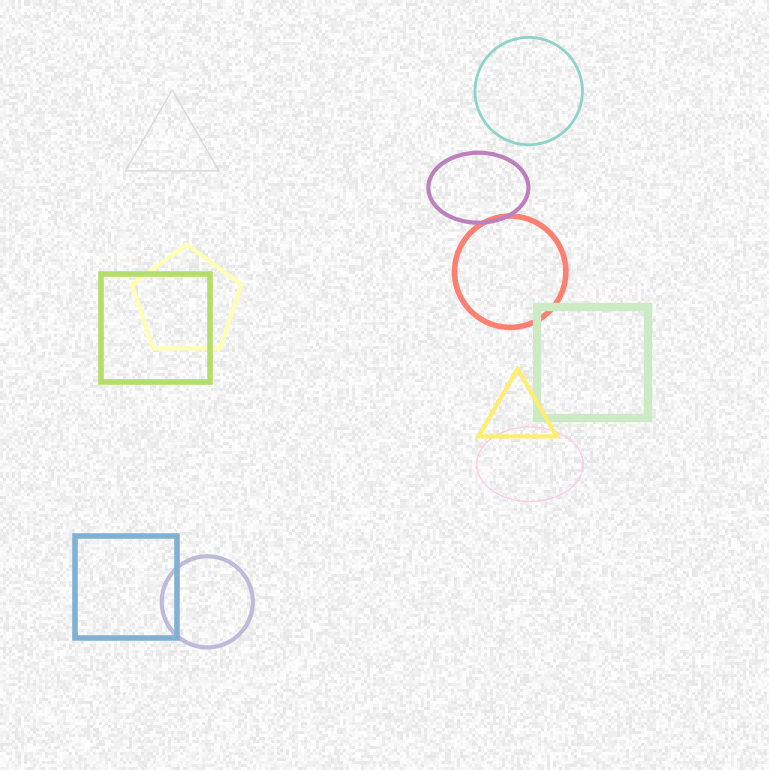[{"shape": "circle", "thickness": 1, "radius": 0.35, "center": [0.687, 0.882]}, {"shape": "pentagon", "thickness": 1.5, "radius": 0.37, "center": [0.242, 0.608]}, {"shape": "circle", "thickness": 1.5, "radius": 0.3, "center": [0.269, 0.218]}, {"shape": "circle", "thickness": 2, "radius": 0.36, "center": [0.663, 0.647]}, {"shape": "square", "thickness": 2, "radius": 0.33, "center": [0.163, 0.237]}, {"shape": "square", "thickness": 2, "radius": 0.35, "center": [0.202, 0.574]}, {"shape": "oval", "thickness": 0.5, "radius": 0.35, "center": [0.688, 0.397]}, {"shape": "triangle", "thickness": 0.5, "radius": 0.35, "center": [0.224, 0.813]}, {"shape": "oval", "thickness": 1.5, "radius": 0.32, "center": [0.621, 0.756]}, {"shape": "square", "thickness": 3, "radius": 0.36, "center": [0.769, 0.529]}, {"shape": "triangle", "thickness": 1.5, "radius": 0.29, "center": [0.672, 0.463]}]